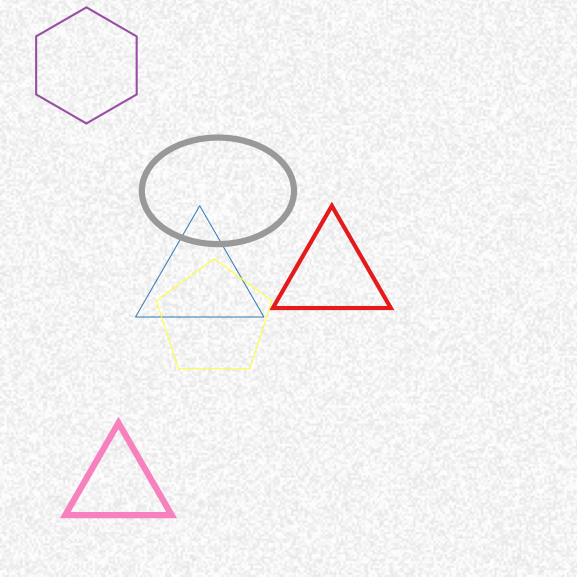[{"shape": "triangle", "thickness": 2, "radius": 0.59, "center": [0.575, 0.525]}, {"shape": "triangle", "thickness": 0.5, "radius": 0.64, "center": [0.346, 0.514]}, {"shape": "hexagon", "thickness": 1, "radius": 0.5, "center": [0.15, 0.886]}, {"shape": "pentagon", "thickness": 0.5, "radius": 0.53, "center": [0.371, 0.446]}, {"shape": "triangle", "thickness": 3, "radius": 0.53, "center": [0.205, 0.16]}, {"shape": "oval", "thickness": 3, "radius": 0.66, "center": [0.377, 0.669]}]